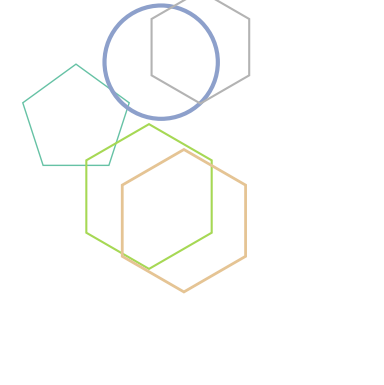[{"shape": "pentagon", "thickness": 1, "radius": 0.73, "center": [0.197, 0.688]}, {"shape": "circle", "thickness": 3, "radius": 0.74, "center": [0.419, 0.839]}, {"shape": "hexagon", "thickness": 1.5, "radius": 0.94, "center": [0.387, 0.49]}, {"shape": "hexagon", "thickness": 2, "radius": 0.92, "center": [0.478, 0.427]}, {"shape": "hexagon", "thickness": 1.5, "radius": 0.73, "center": [0.52, 0.877]}]